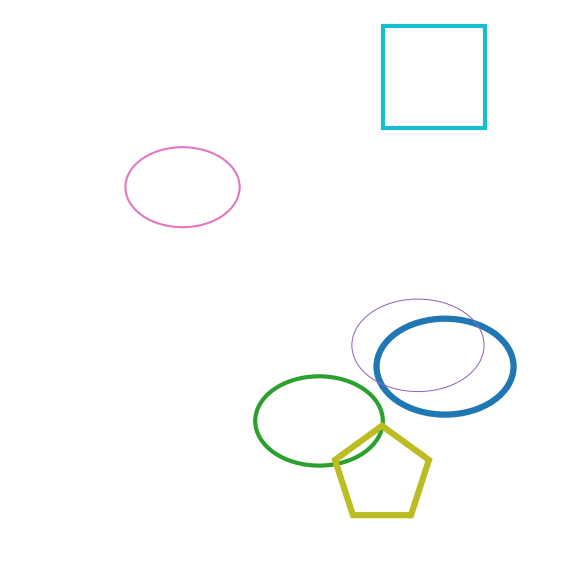[{"shape": "oval", "thickness": 3, "radius": 0.59, "center": [0.771, 0.364]}, {"shape": "oval", "thickness": 2, "radius": 0.55, "center": [0.552, 0.27]}, {"shape": "oval", "thickness": 0.5, "radius": 0.57, "center": [0.724, 0.401]}, {"shape": "oval", "thickness": 1, "radius": 0.49, "center": [0.316, 0.675]}, {"shape": "pentagon", "thickness": 3, "radius": 0.43, "center": [0.661, 0.176]}, {"shape": "square", "thickness": 2, "radius": 0.44, "center": [0.751, 0.865]}]